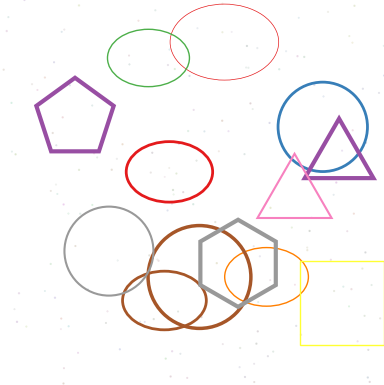[{"shape": "oval", "thickness": 0.5, "radius": 0.71, "center": [0.583, 0.891]}, {"shape": "oval", "thickness": 2, "radius": 0.56, "center": [0.44, 0.554]}, {"shape": "circle", "thickness": 2, "radius": 0.58, "center": [0.838, 0.671]}, {"shape": "oval", "thickness": 1, "radius": 0.53, "center": [0.386, 0.849]}, {"shape": "triangle", "thickness": 3, "radius": 0.51, "center": [0.881, 0.589]}, {"shape": "pentagon", "thickness": 3, "radius": 0.53, "center": [0.195, 0.692]}, {"shape": "oval", "thickness": 1, "radius": 0.54, "center": [0.692, 0.281]}, {"shape": "square", "thickness": 1, "radius": 0.54, "center": [0.889, 0.213]}, {"shape": "circle", "thickness": 2.5, "radius": 0.67, "center": [0.518, 0.281]}, {"shape": "oval", "thickness": 2, "radius": 0.54, "center": [0.427, 0.219]}, {"shape": "triangle", "thickness": 1.5, "radius": 0.56, "center": [0.765, 0.489]}, {"shape": "hexagon", "thickness": 3, "radius": 0.57, "center": [0.618, 0.316]}, {"shape": "circle", "thickness": 1.5, "radius": 0.58, "center": [0.283, 0.348]}]